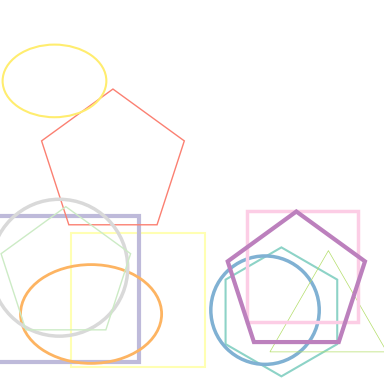[{"shape": "hexagon", "thickness": 1.5, "radius": 0.84, "center": [0.731, 0.19]}, {"shape": "square", "thickness": 1.5, "radius": 0.87, "center": [0.358, 0.222]}, {"shape": "square", "thickness": 3, "radius": 0.95, "center": [0.171, 0.25]}, {"shape": "pentagon", "thickness": 1, "radius": 0.97, "center": [0.293, 0.574]}, {"shape": "circle", "thickness": 2.5, "radius": 0.7, "center": [0.688, 0.194]}, {"shape": "oval", "thickness": 2, "radius": 0.92, "center": [0.237, 0.184]}, {"shape": "triangle", "thickness": 0.5, "radius": 0.88, "center": [0.853, 0.174]}, {"shape": "square", "thickness": 2.5, "radius": 0.72, "center": [0.786, 0.307]}, {"shape": "circle", "thickness": 2.5, "radius": 0.89, "center": [0.154, 0.305]}, {"shape": "pentagon", "thickness": 3, "radius": 0.94, "center": [0.77, 0.263]}, {"shape": "pentagon", "thickness": 1, "radius": 0.88, "center": [0.171, 0.286]}, {"shape": "oval", "thickness": 1.5, "radius": 0.67, "center": [0.142, 0.79]}]